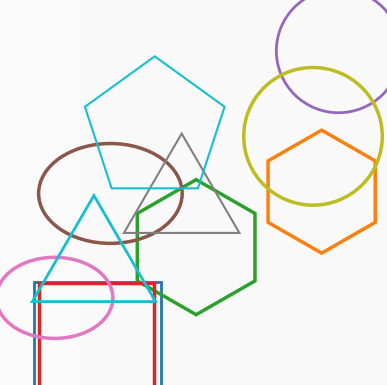[{"shape": "square", "thickness": 2, "radius": 0.82, "center": [0.251, 0.104]}, {"shape": "hexagon", "thickness": 2.5, "radius": 0.8, "center": [0.83, 0.502]}, {"shape": "hexagon", "thickness": 2.5, "radius": 0.88, "center": [0.506, 0.358]}, {"shape": "square", "thickness": 2.5, "radius": 0.74, "center": [0.249, 0.117]}, {"shape": "circle", "thickness": 2, "radius": 0.8, "center": [0.874, 0.868]}, {"shape": "oval", "thickness": 2.5, "radius": 0.93, "center": [0.285, 0.498]}, {"shape": "oval", "thickness": 2.5, "radius": 0.75, "center": [0.141, 0.226]}, {"shape": "triangle", "thickness": 1.5, "radius": 0.86, "center": [0.469, 0.481]}, {"shape": "circle", "thickness": 2.5, "radius": 0.89, "center": [0.808, 0.646]}, {"shape": "triangle", "thickness": 2, "radius": 0.92, "center": [0.242, 0.308]}, {"shape": "pentagon", "thickness": 1.5, "radius": 0.95, "center": [0.399, 0.664]}]